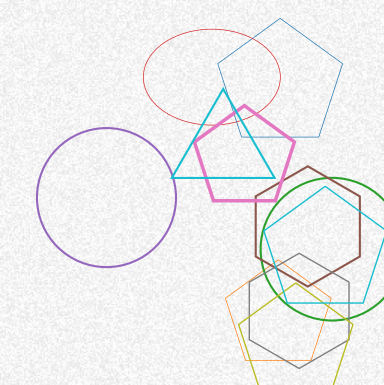[{"shape": "pentagon", "thickness": 0.5, "radius": 0.85, "center": [0.728, 0.782]}, {"shape": "pentagon", "thickness": 0.5, "radius": 0.72, "center": [0.723, 0.181]}, {"shape": "circle", "thickness": 1.5, "radius": 0.93, "center": [0.862, 0.353]}, {"shape": "oval", "thickness": 0.5, "radius": 0.89, "center": [0.55, 0.8]}, {"shape": "circle", "thickness": 1.5, "radius": 0.9, "center": [0.277, 0.487]}, {"shape": "hexagon", "thickness": 1.5, "radius": 0.78, "center": [0.799, 0.412]}, {"shape": "pentagon", "thickness": 2.5, "radius": 0.68, "center": [0.635, 0.589]}, {"shape": "hexagon", "thickness": 1, "radius": 0.75, "center": [0.777, 0.193]}, {"shape": "pentagon", "thickness": 1, "radius": 0.78, "center": [0.768, 0.109]}, {"shape": "pentagon", "thickness": 1, "radius": 0.84, "center": [0.845, 0.348]}, {"shape": "triangle", "thickness": 1.5, "radius": 0.77, "center": [0.58, 0.615]}]